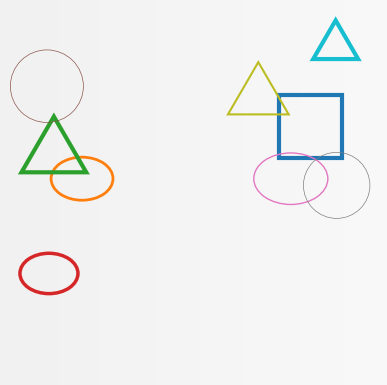[{"shape": "square", "thickness": 3, "radius": 0.41, "center": [0.801, 0.671]}, {"shape": "oval", "thickness": 2, "radius": 0.4, "center": [0.212, 0.536]}, {"shape": "triangle", "thickness": 3, "radius": 0.48, "center": [0.139, 0.601]}, {"shape": "oval", "thickness": 2.5, "radius": 0.37, "center": [0.126, 0.29]}, {"shape": "circle", "thickness": 0.5, "radius": 0.47, "center": [0.121, 0.776]}, {"shape": "oval", "thickness": 1, "radius": 0.48, "center": [0.75, 0.536]}, {"shape": "circle", "thickness": 0.5, "radius": 0.43, "center": [0.869, 0.519]}, {"shape": "triangle", "thickness": 1.5, "radius": 0.45, "center": [0.667, 0.748]}, {"shape": "triangle", "thickness": 3, "radius": 0.33, "center": [0.866, 0.88]}]